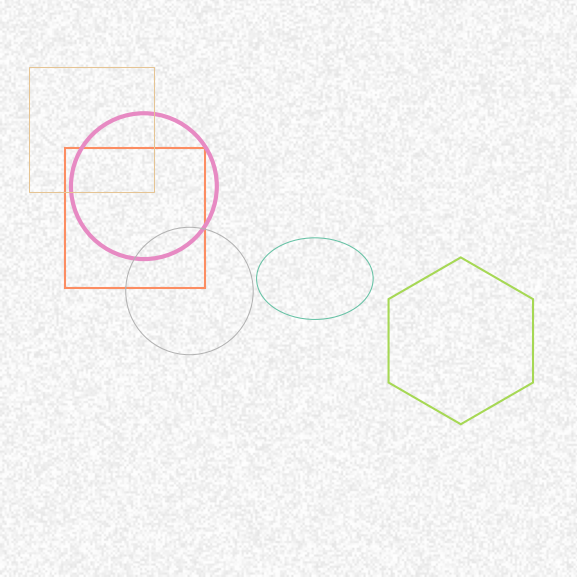[{"shape": "oval", "thickness": 0.5, "radius": 0.5, "center": [0.545, 0.517]}, {"shape": "square", "thickness": 1, "radius": 0.61, "center": [0.234, 0.621]}, {"shape": "circle", "thickness": 2, "radius": 0.63, "center": [0.249, 0.677]}, {"shape": "hexagon", "thickness": 1, "radius": 0.72, "center": [0.798, 0.409]}, {"shape": "square", "thickness": 0.5, "radius": 0.54, "center": [0.158, 0.775]}, {"shape": "circle", "thickness": 0.5, "radius": 0.55, "center": [0.328, 0.495]}]